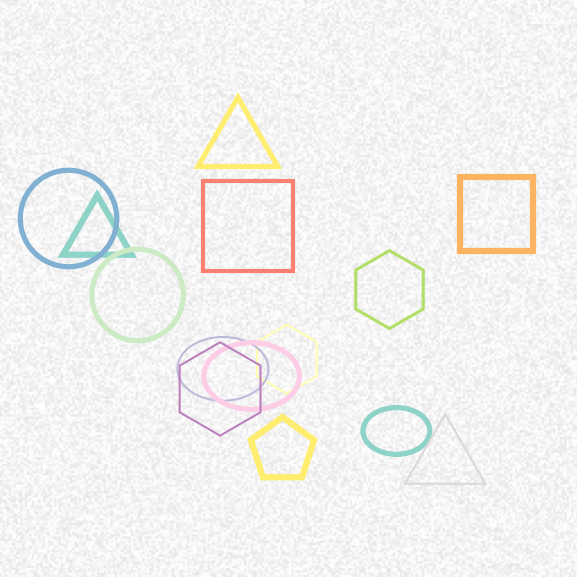[{"shape": "triangle", "thickness": 3, "radius": 0.34, "center": [0.168, 0.592]}, {"shape": "oval", "thickness": 2.5, "radius": 0.29, "center": [0.686, 0.253]}, {"shape": "hexagon", "thickness": 1, "radius": 0.3, "center": [0.497, 0.377]}, {"shape": "oval", "thickness": 1, "radius": 0.39, "center": [0.386, 0.36]}, {"shape": "square", "thickness": 2, "radius": 0.39, "center": [0.429, 0.608]}, {"shape": "circle", "thickness": 2.5, "radius": 0.42, "center": [0.119, 0.621]}, {"shape": "square", "thickness": 3, "radius": 0.32, "center": [0.86, 0.628]}, {"shape": "hexagon", "thickness": 1.5, "radius": 0.34, "center": [0.674, 0.498]}, {"shape": "oval", "thickness": 2.5, "radius": 0.41, "center": [0.436, 0.348]}, {"shape": "triangle", "thickness": 1, "radius": 0.4, "center": [0.771, 0.202]}, {"shape": "hexagon", "thickness": 1, "radius": 0.4, "center": [0.381, 0.326]}, {"shape": "circle", "thickness": 2.5, "radius": 0.4, "center": [0.238, 0.488]}, {"shape": "triangle", "thickness": 2.5, "radius": 0.4, "center": [0.412, 0.751]}, {"shape": "pentagon", "thickness": 3, "radius": 0.29, "center": [0.489, 0.219]}]